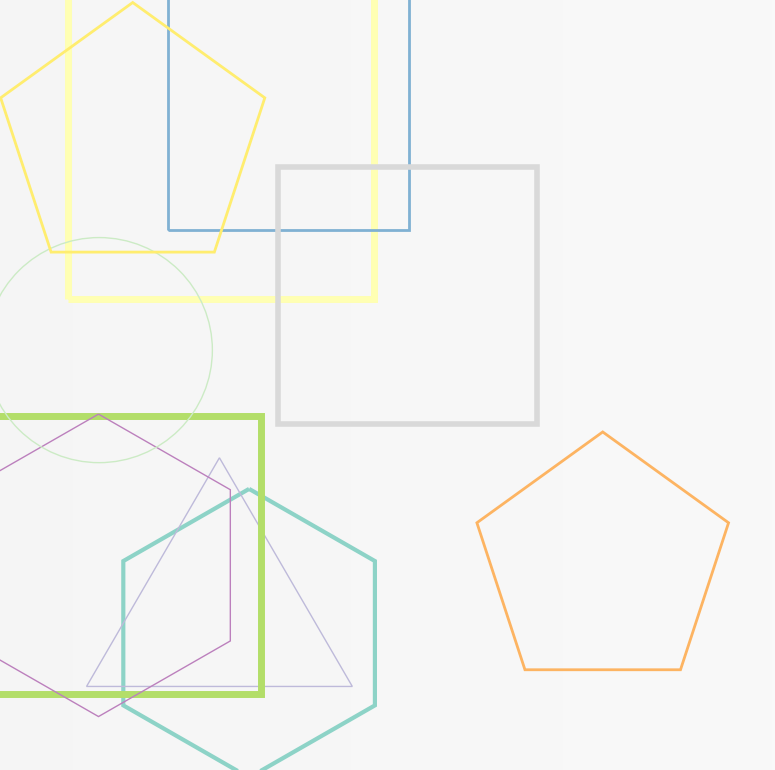[{"shape": "hexagon", "thickness": 1.5, "radius": 0.94, "center": [0.321, 0.178]}, {"shape": "square", "thickness": 2.5, "radius": 0.99, "center": [0.285, 0.81]}, {"shape": "triangle", "thickness": 0.5, "radius": 0.99, "center": [0.283, 0.207]}, {"shape": "square", "thickness": 1, "radius": 0.77, "center": [0.372, 0.857]}, {"shape": "pentagon", "thickness": 1, "radius": 0.85, "center": [0.778, 0.268]}, {"shape": "square", "thickness": 2.5, "radius": 0.9, "center": [0.157, 0.279]}, {"shape": "square", "thickness": 2, "radius": 0.84, "center": [0.526, 0.616]}, {"shape": "hexagon", "thickness": 0.5, "radius": 0.98, "center": [0.127, 0.266]}, {"shape": "circle", "thickness": 0.5, "radius": 0.73, "center": [0.128, 0.545]}, {"shape": "pentagon", "thickness": 1, "radius": 0.9, "center": [0.171, 0.818]}]